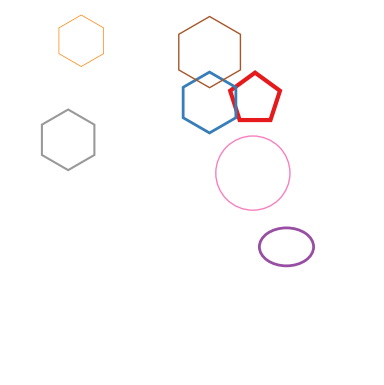[{"shape": "pentagon", "thickness": 3, "radius": 0.34, "center": [0.662, 0.743]}, {"shape": "hexagon", "thickness": 2, "radius": 0.4, "center": [0.544, 0.734]}, {"shape": "oval", "thickness": 2, "radius": 0.35, "center": [0.744, 0.359]}, {"shape": "hexagon", "thickness": 0.5, "radius": 0.33, "center": [0.211, 0.894]}, {"shape": "hexagon", "thickness": 1, "radius": 0.46, "center": [0.544, 0.865]}, {"shape": "circle", "thickness": 1, "radius": 0.48, "center": [0.657, 0.55]}, {"shape": "hexagon", "thickness": 1.5, "radius": 0.39, "center": [0.177, 0.637]}]